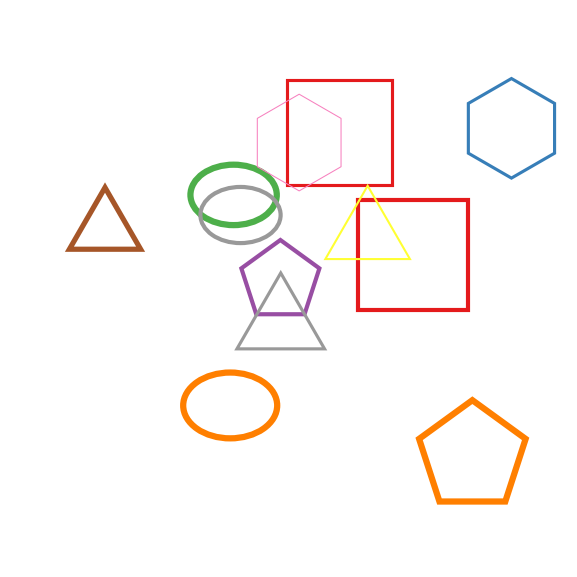[{"shape": "square", "thickness": 2, "radius": 0.48, "center": [0.715, 0.557]}, {"shape": "square", "thickness": 1.5, "radius": 0.46, "center": [0.588, 0.77]}, {"shape": "hexagon", "thickness": 1.5, "radius": 0.43, "center": [0.886, 0.777]}, {"shape": "oval", "thickness": 3, "radius": 0.37, "center": [0.405, 0.662]}, {"shape": "pentagon", "thickness": 2, "radius": 0.36, "center": [0.486, 0.512]}, {"shape": "oval", "thickness": 3, "radius": 0.41, "center": [0.399, 0.297]}, {"shape": "pentagon", "thickness": 3, "radius": 0.48, "center": [0.818, 0.209]}, {"shape": "triangle", "thickness": 1, "radius": 0.42, "center": [0.637, 0.593]}, {"shape": "triangle", "thickness": 2.5, "radius": 0.36, "center": [0.182, 0.603]}, {"shape": "hexagon", "thickness": 0.5, "radius": 0.42, "center": [0.518, 0.752]}, {"shape": "oval", "thickness": 2, "radius": 0.35, "center": [0.416, 0.627]}, {"shape": "triangle", "thickness": 1.5, "radius": 0.44, "center": [0.486, 0.439]}]